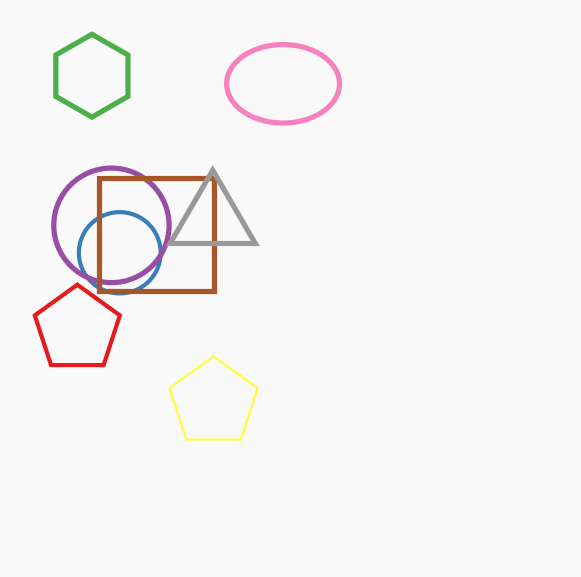[{"shape": "pentagon", "thickness": 2, "radius": 0.38, "center": [0.133, 0.429]}, {"shape": "circle", "thickness": 2, "radius": 0.35, "center": [0.206, 0.561]}, {"shape": "hexagon", "thickness": 2.5, "radius": 0.36, "center": [0.158, 0.868]}, {"shape": "circle", "thickness": 2.5, "radius": 0.5, "center": [0.192, 0.609]}, {"shape": "pentagon", "thickness": 1, "radius": 0.4, "center": [0.367, 0.302]}, {"shape": "square", "thickness": 2.5, "radius": 0.49, "center": [0.269, 0.593]}, {"shape": "oval", "thickness": 2.5, "radius": 0.49, "center": [0.487, 0.854]}, {"shape": "triangle", "thickness": 2.5, "radius": 0.42, "center": [0.366, 0.62]}]